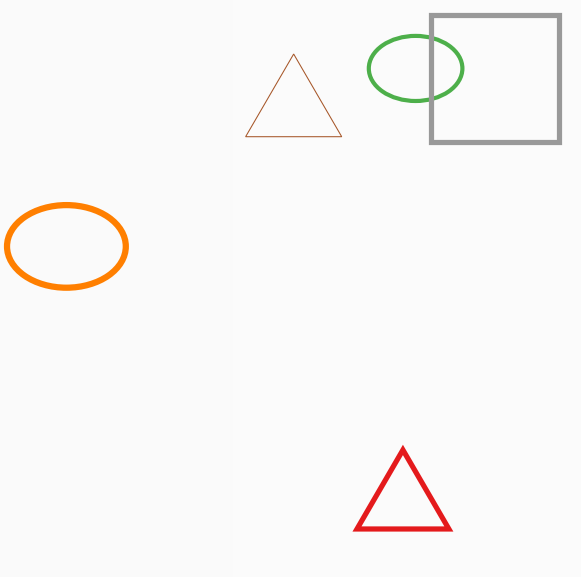[{"shape": "triangle", "thickness": 2.5, "radius": 0.46, "center": [0.693, 0.129]}, {"shape": "oval", "thickness": 2, "radius": 0.4, "center": [0.715, 0.881]}, {"shape": "oval", "thickness": 3, "radius": 0.51, "center": [0.114, 0.572]}, {"shape": "triangle", "thickness": 0.5, "radius": 0.48, "center": [0.505, 0.81]}, {"shape": "square", "thickness": 2.5, "radius": 0.55, "center": [0.852, 0.863]}]